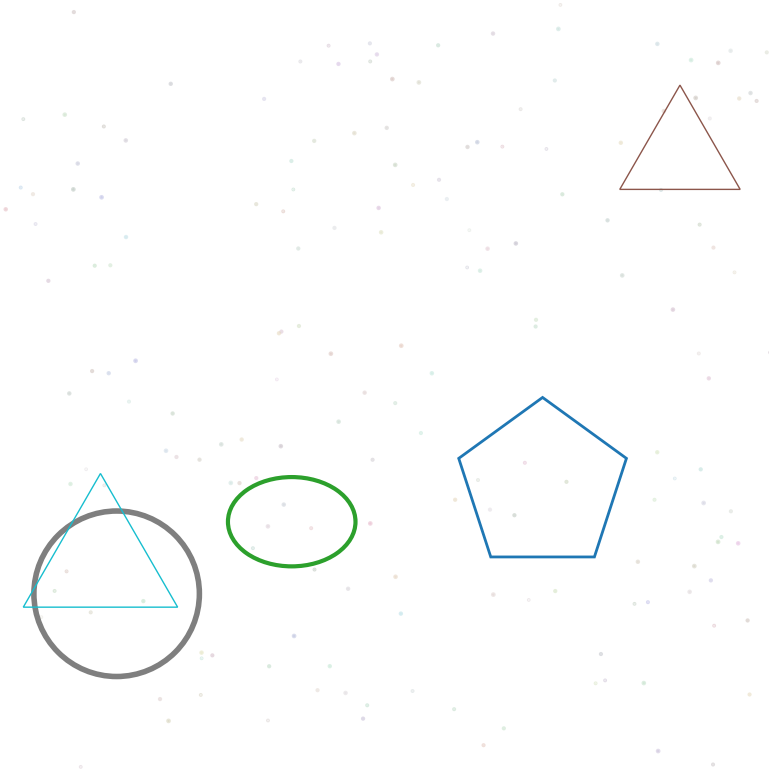[{"shape": "pentagon", "thickness": 1, "radius": 0.57, "center": [0.705, 0.369]}, {"shape": "oval", "thickness": 1.5, "radius": 0.41, "center": [0.379, 0.322]}, {"shape": "triangle", "thickness": 0.5, "radius": 0.45, "center": [0.883, 0.799]}, {"shape": "circle", "thickness": 2, "radius": 0.54, "center": [0.151, 0.229]}, {"shape": "triangle", "thickness": 0.5, "radius": 0.58, "center": [0.13, 0.269]}]